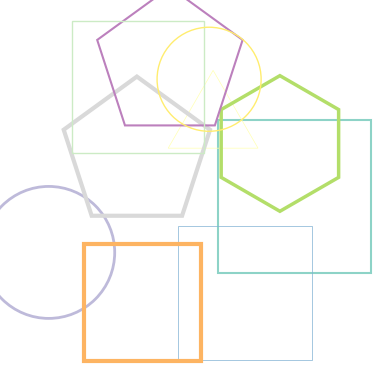[{"shape": "square", "thickness": 1.5, "radius": 0.99, "center": [0.765, 0.489]}, {"shape": "triangle", "thickness": 0.5, "radius": 0.67, "center": [0.554, 0.683]}, {"shape": "circle", "thickness": 2, "radius": 0.86, "center": [0.127, 0.344]}, {"shape": "square", "thickness": 0.5, "radius": 0.87, "center": [0.635, 0.239]}, {"shape": "square", "thickness": 3, "radius": 0.76, "center": [0.37, 0.215]}, {"shape": "hexagon", "thickness": 2.5, "radius": 0.88, "center": [0.727, 0.627]}, {"shape": "pentagon", "thickness": 3, "radius": 1.0, "center": [0.356, 0.601]}, {"shape": "pentagon", "thickness": 1.5, "radius": 0.99, "center": [0.441, 0.835]}, {"shape": "square", "thickness": 1, "radius": 0.86, "center": [0.359, 0.773]}, {"shape": "circle", "thickness": 1, "radius": 0.68, "center": [0.543, 0.794]}]